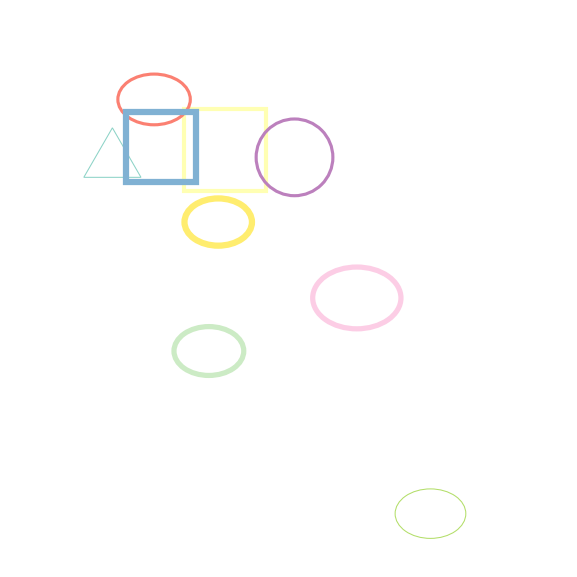[{"shape": "triangle", "thickness": 0.5, "radius": 0.29, "center": [0.195, 0.721]}, {"shape": "square", "thickness": 2, "radius": 0.36, "center": [0.389, 0.739]}, {"shape": "oval", "thickness": 1.5, "radius": 0.31, "center": [0.267, 0.827]}, {"shape": "square", "thickness": 3, "radius": 0.3, "center": [0.279, 0.744]}, {"shape": "oval", "thickness": 0.5, "radius": 0.31, "center": [0.745, 0.11]}, {"shape": "oval", "thickness": 2.5, "radius": 0.38, "center": [0.618, 0.483]}, {"shape": "circle", "thickness": 1.5, "radius": 0.33, "center": [0.51, 0.727]}, {"shape": "oval", "thickness": 2.5, "radius": 0.3, "center": [0.362, 0.391]}, {"shape": "oval", "thickness": 3, "radius": 0.29, "center": [0.378, 0.615]}]